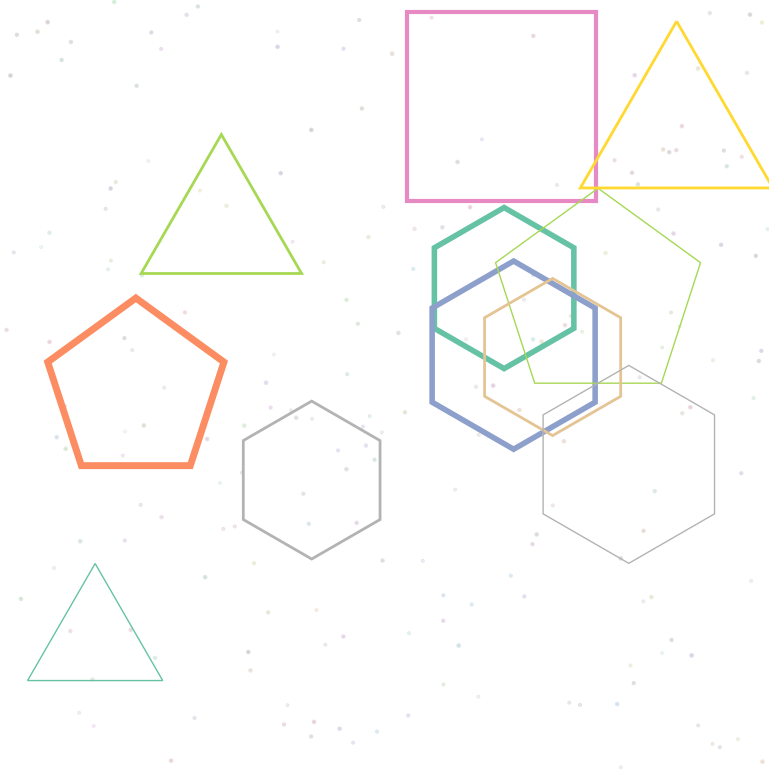[{"shape": "triangle", "thickness": 0.5, "radius": 0.51, "center": [0.124, 0.167]}, {"shape": "hexagon", "thickness": 2, "radius": 0.52, "center": [0.655, 0.626]}, {"shape": "pentagon", "thickness": 2.5, "radius": 0.6, "center": [0.176, 0.493]}, {"shape": "hexagon", "thickness": 2, "radius": 0.61, "center": [0.667, 0.539]}, {"shape": "square", "thickness": 1.5, "radius": 0.61, "center": [0.652, 0.862]}, {"shape": "triangle", "thickness": 1, "radius": 0.6, "center": [0.287, 0.705]}, {"shape": "pentagon", "thickness": 0.5, "radius": 0.7, "center": [0.777, 0.616]}, {"shape": "triangle", "thickness": 1, "radius": 0.72, "center": [0.879, 0.828]}, {"shape": "hexagon", "thickness": 1, "radius": 0.51, "center": [0.718, 0.536]}, {"shape": "hexagon", "thickness": 1, "radius": 0.51, "center": [0.405, 0.377]}, {"shape": "hexagon", "thickness": 0.5, "radius": 0.64, "center": [0.817, 0.397]}]